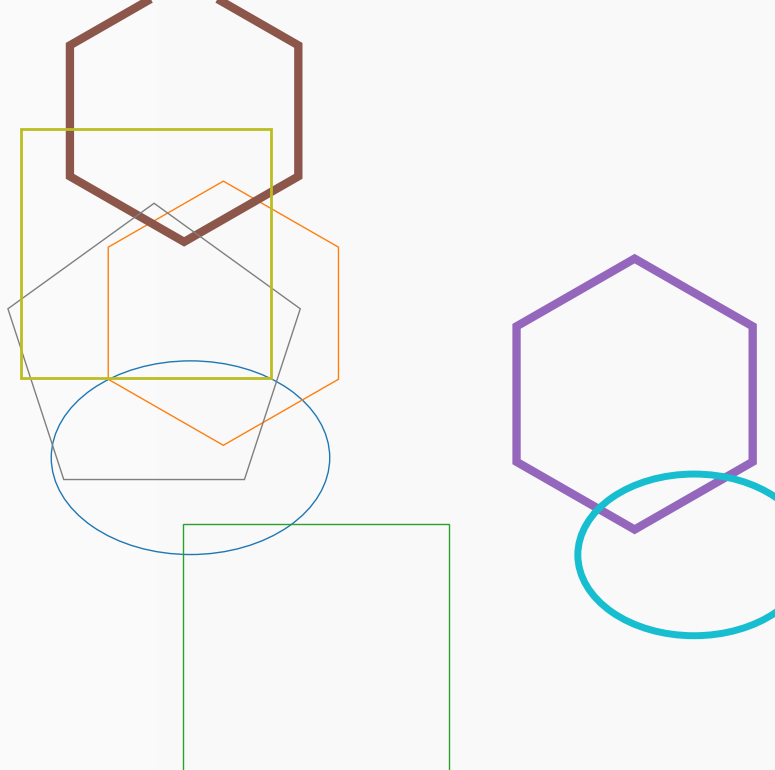[{"shape": "oval", "thickness": 0.5, "radius": 0.9, "center": [0.246, 0.406]}, {"shape": "hexagon", "thickness": 0.5, "radius": 0.86, "center": [0.288, 0.593]}, {"shape": "square", "thickness": 0.5, "radius": 0.86, "center": [0.408, 0.148]}, {"shape": "hexagon", "thickness": 3, "radius": 0.88, "center": [0.819, 0.488]}, {"shape": "hexagon", "thickness": 3, "radius": 0.85, "center": [0.238, 0.856]}, {"shape": "pentagon", "thickness": 0.5, "radius": 0.99, "center": [0.199, 0.538]}, {"shape": "square", "thickness": 1, "radius": 0.81, "center": [0.188, 0.67]}, {"shape": "oval", "thickness": 2.5, "radius": 0.75, "center": [0.896, 0.279]}]